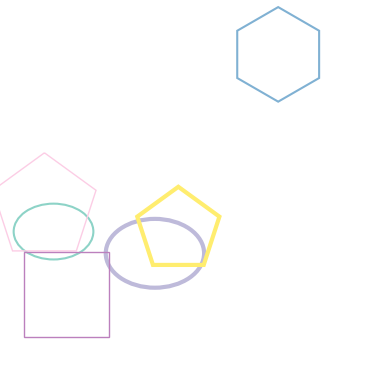[{"shape": "oval", "thickness": 1.5, "radius": 0.52, "center": [0.139, 0.399]}, {"shape": "oval", "thickness": 3, "radius": 0.64, "center": [0.402, 0.342]}, {"shape": "hexagon", "thickness": 1.5, "radius": 0.61, "center": [0.723, 0.859]}, {"shape": "pentagon", "thickness": 1, "radius": 0.7, "center": [0.115, 0.462]}, {"shape": "square", "thickness": 1, "radius": 0.55, "center": [0.173, 0.235]}, {"shape": "pentagon", "thickness": 3, "radius": 0.56, "center": [0.463, 0.403]}]